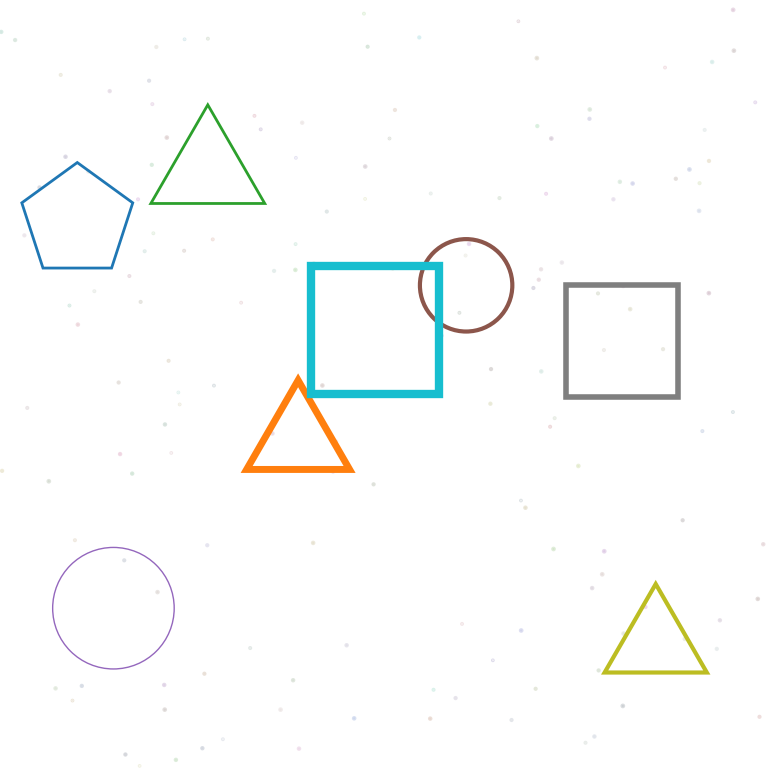[{"shape": "pentagon", "thickness": 1, "radius": 0.38, "center": [0.1, 0.713]}, {"shape": "triangle", "thickness": 2.5, "radius": 0.39, "center": [0.387, 0.429]}, {"shape": "triangle", "thickness": 1, "radius": 0.43, "center": [0.27, 0.778]}, {"shape": "circle", "thickness": 0.5, "radius": 0.39, "center": [0.147, 0.21]}, {"shape": "circle", "thickness": 1.5, "radius": 0.3, "center": [0.605, 0.629]}, {"shape": "square", "thickness": 2, "radius": 0.36, "center": [0.808, 0.558]}, {"shape": "triangle", "thickness": 1.5, "radius": 0.38, "center": [0.852, 0.165]}, {"shape": "square", "thickness": 3, "radius": 0.42, "center": [0.487, 0.572]}]